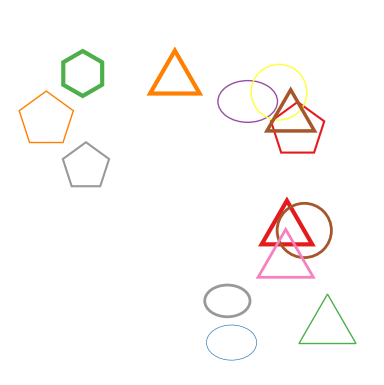[{"shape": "pentagon", "thickness": 1.5, "radius": 0.36, "center": [0.773, 0.662]}, {"shape": "triangle", "thickness": 3, "radius": 0.38, "center": [0.745, 0.403]}, {"shape": "oval", "thickness": 0.5, "radius": 0.33, "center": [0.601, 0.11]}, {"shape": "hexagon", "thickness": 3, "radius": 0.29, "center": [0.215, 0.809]}, {"shape": "triangle", "thickness": 1, "radius": 0.43, "center": [0.851, 0.151]}, {"shape": "oval", "thickness": 1, "radius": 0.39, "center": [0.643, 0.736]}, {"shape": "pentagon", "thickness": 1, "radius": 0.37, "center": [0.12, 0.69]}, {"shape": "triangle", "thickness": 3, "radius": 0.37, "center": [0.454, 0.794]}, {"shape": "circle", "thickness": 1, "radius": 0.36, "center": [0.725, 0.761]}, {"shape": "circle", "thickness": 2, "radius": 0.35, "center": [0.79, 0.401]}, {"shape": "triangle", "thickness": 2.5, "radius": 0.36, "center": [0.755, 0.696]}, {"shape": "triangle", "thickness": 2, "radius": 0.41, "center": [0.742, 0.321]}, {"shape": "oval", "thickness": 2, "radius": 0.29, "center": [0.591, 0.218]}, {"shape": "pentagon", "thickness": 1.5, "radius": 0.32, "center": [0.223, 0.567]}]